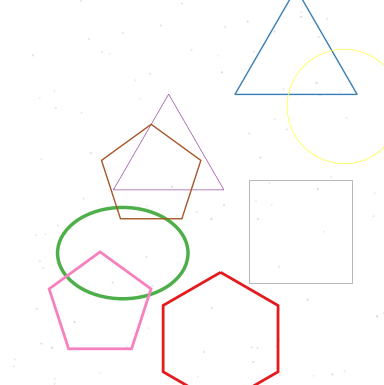[{"shape": "hexagon", "thickness": 2, "radius": 0.86, "center": [0.573, 0.12]}, {"shape": "triangle", "thickness": 1, "radius": 0.92, "center": [0.769, 0.846]}, {"shape": "oval", "thickness": 2.5, "radius": 0.85, "center": [0.319, 0.343]}, {"shape": "triangle", "thickness": 0.5, "radius": 0.83, "center": [0.438, 0.59]}, {"shape": "circle", "thickness": 0.5, "radius": 0.74, "center": [0.894, 0.724]}, {"shape": "pentagon", "thickness": 1, "radius": 0.68, "center": [0.393, 0.541]}, {"shape": "pentagon", "thickness": 2, "radius": 0.7, "center": [0.26, 0.207]}, {"shape": "square", "thickness": 0.5, "radius": 0.67, "center": [0.781, 0.399]}]